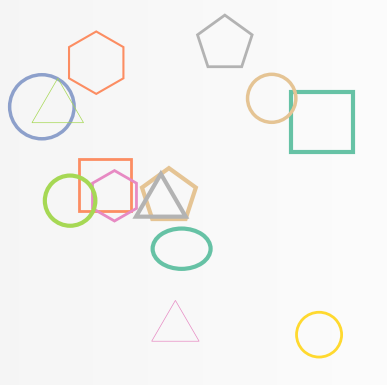[{"shape": "oval", "thickness": 3, "radius": 0.37, "center": [0.469, 0.354]}, {"shape": "square", "thickness": 3, "radius": 0.4, "center": [0.831, 0.683]}, {"shape": "hexagon", "thickness": 1.5, "radius": 0.41, "center": [0.248, 0.837]}, {"shape": "square", "thickness": 2, "radius": 0.34, "center": [0.271, 0.518]}, {"shape": "circle", "thickness": 2.5, "radius": 0.42, "center": [0.108, 0.723]}, {"shape": "triangle", "thickness": 0.5, "radius": 0.35, "center": [0.453, 0.149]}, {"shape": "hexagon", "thickness": 2, "radius": 0.33, "center": [0.295, 0.491]}, {"shape": "triangle", "thickness": 0.5, "radius": 0.38, "center": [0.149, 0.72]}, {"shape": "circle", "thickness": 3, "radius": 0.33, "center": [0.181, 0.479]}, {"shape": "circle", "thickness": 2, "radius": 0.29, "center": [0.823, 0.131]}, {"shape": "circle", "thickness": 2.5, "radius": 0.31, "center": [0.701, 0.745]}, {"shape": "pentagon", "thickness": 3, "radius": 0.37, "center": [0.436, 0.49]}, {"shape": "pentagon", "thickness": 2, "radius": 0.37, "center": [0.58, 0.887]}, {"shape": "triangle", "thickness": 3, "radius": 0.37, "center": [0.415, 0.474]}]